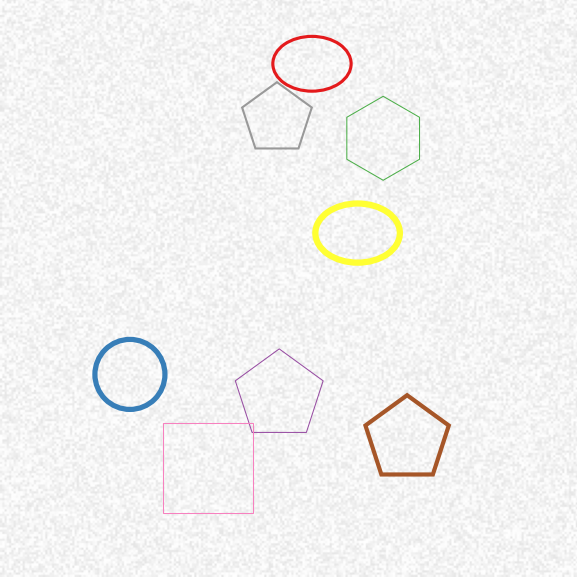[{"shape": "oval", "thickness": 1.5, "radius": 0.34, "center": [0.54, 0.889]}, {"shape": "circle", "thickness": 2.5, "radius": 0.3, "center": [0.225, 0.351]}, {"shape": "hexagon", "thickness": 0.5, "radius": 0.36, "center": [0.664, 0.76]}, {"shape": "pentagon", "thickness": 0.5, "radius": 0.4, "center": [0.483, 0.315]}, {"shape": "oval", "thickness": 3, "radius": 0.37, "center": [0.619, 0.596]}, {"shape": "pentagon", "thickness": 2, "radius": 0.38, "center": [0.705, 0.239]}, {"shape": "square", "thickness": 0.5, "radius": 0.39, "center": [0.361, 0.189]}, {"shape": "pentagon", "thickness": 1, "radius": 0.32, "center": [0.48, 0.793]}]